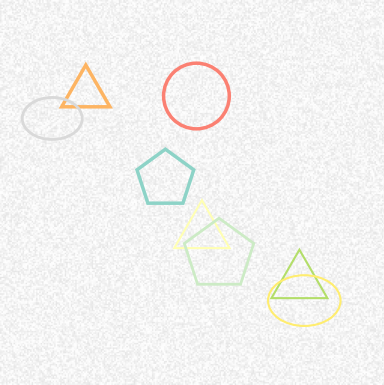[{"shape": "pentagon", "thickness": 2.5, "radius": 0.39, "center": [0.43, 0.535]}, {"shape": "triangle", "thickness": 1.5, "radius": 0.41, "center": [0.524, 0.397]}, {"shape": "circle", "thickness": 2.5, "radius": 0.43, "center": [0.51, 0.751]}, {"shape": "triangle", "thickness": 2.5, "radius": 0.36, "center": [0.223, 0.759]}, {"shape": "triangle", "thickness": 1.5, "radius": 0.42, "center": [0.778, 0.268]}, {"shape": "oval", "thickness": 2, "radius": 0.39, "center": [0.136, 0.692]}, {"shape": "pentagon", "thickness": 2, "radius": 0.47, "center": [0.569, 0.338]}, {"shape": "oval", "thickness": 1.5, "radius": 0.47, "center": [0.79, 0.219]}]